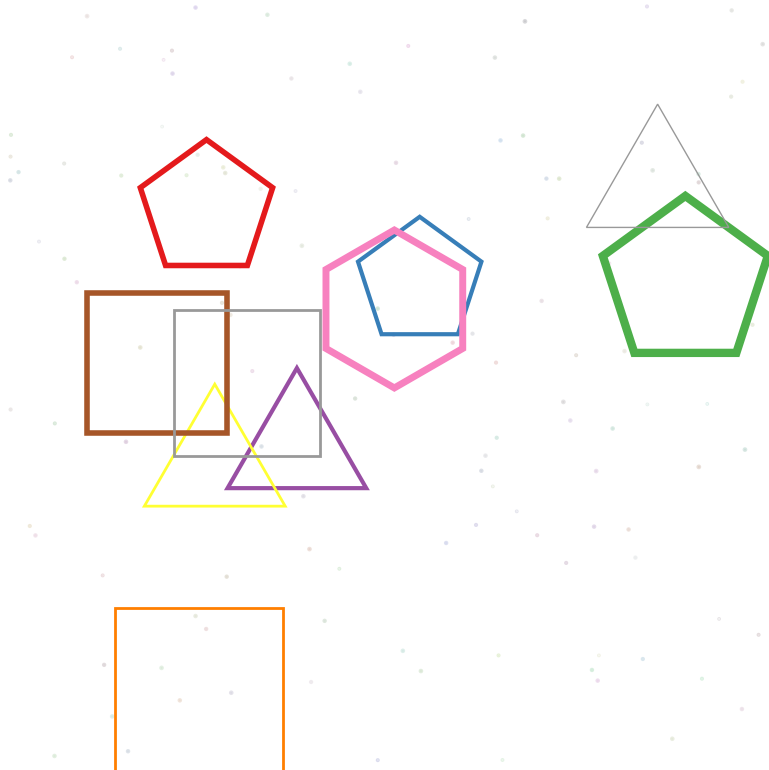[{"shape": "pentagon", "thickness": 2, "radius": 0.45, "center": [0.268, 0.728]}, {"shape": "pentagon", "thickness": 1.5, "radius": 0.42, "center": [0.545, 0.634]}, {"shape": "pentagon", "thickness": 3, "radius": 0.56, "center": [0.89, 0.633]}, {"shape": "triangle", "thickness": 1.5, "radius": 0.52, "center": [0.386, 0.418]}, {"shape": "square", "thickness": 1, "radius": 0.55, "center": [0.258, 0.101]}, {"shape": "triangle", "thickness": 1, "radius": 0.53, "center": [0.279, 0.395]}, {"shape": "square", "thickness": 2, "radius": 0.45, "center": [0.204, 0.529]}, {"shape": "hexagon", "thickness": 2.5, "radius": 0.51, "center": [0.512, 0.599]}, {"shape": "triangle", "thickness": 0.5, "radius": 0.53, "center": [0.854, 0.758]}, {"shape": "square", "thickness": 1, "radius": 0.48, "center": [0.321, 0.502]}]